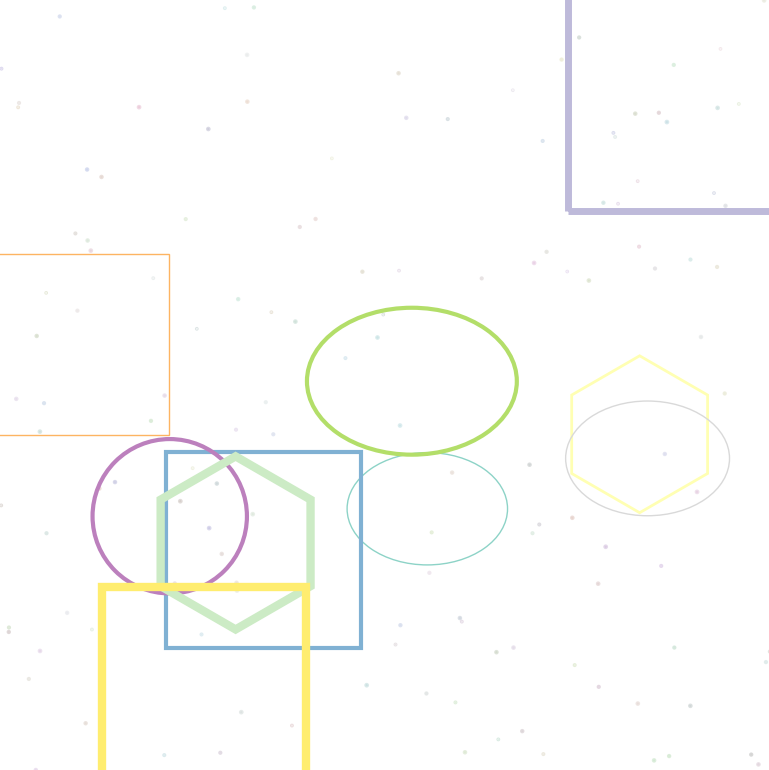[{"shape": "oval", "thickness": 0.5, "radius": 0.52, "center": [0.555, 0.339]}, {"shape": "hexagon", "thickness": 1, "radius": 0.51, "center": [0.831, 0.436]}, {"shape": "square", "thickness": 2.5, "radius": 0.7, "center": [0.879, 0.867]}, {"shape": "square", "thickness": 1.5, "radius": 0.63, "center": [0.342, 0.286]}, {"shape": "square", "thickness": 0.5, "radius": 0.59, "center": [0.103, 0.552]}, {"shape": "oval", "thickness": 1.5, "radius": 0.68, "center": [0.535, 0.505]}, {"shape": "oval", "thickness": 0.5, "radius": 0.53, "center": [0.841, 0.405]}, {"shape": "circle", "thickness": 1.5, "radius": 0.5, "center": [0.22, 0.33]}, {"shape": "hexagon", "thickness": 3, "radius": 0.56, "center": [0.306, 0.295]}, {"shape": "square", "thickness": 3, "radius": 0.66, "center": [0.265, 0.105]}]